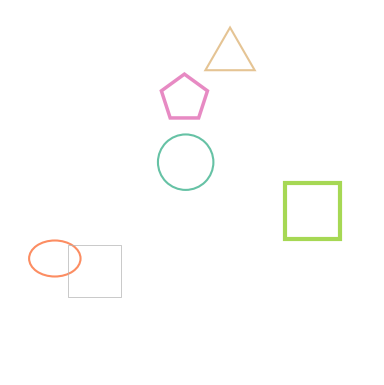[{"shape": "circle", "thickness": 1.5, "radius": 0.36, "center": [0.482, 0.579]}, {"shape": "oval", "thickness": 1.5, "radius": 0.33, "center": [0.142, 0.329]}, {"shape": "pentagon", "thickness": 2.5, "radius": 0.31, "center": [0.479, 0.745]}, {"shape": "square", "thickness": 3, "radius": 0.36, "center": [0.812, 0.451]}, {"shape": "triangle", "thickness": 1.5, "radius": 0.37, "center": [0.598, 0.855]}, {"shape": "square", "thickness": 0.5, "radius": 0.34, "center": [0.246, 0.296]}]